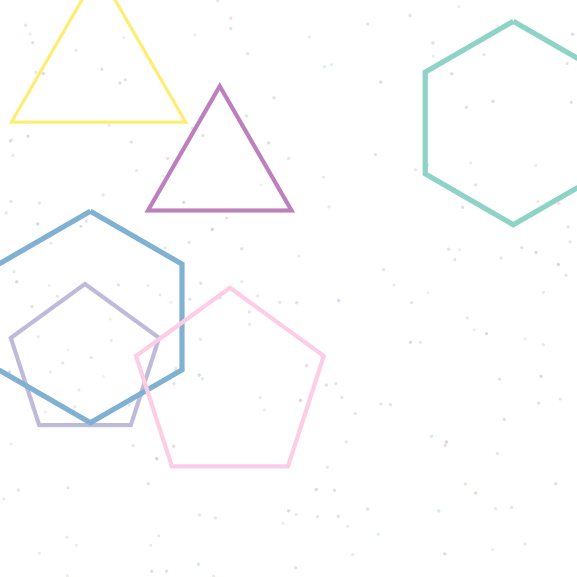[{"shape": "hexagon", "thickness": 2.5, "radius": 0.88, "center": [0.889, 0.786]}, {"shape": "pentagon", "thickness": 2, "radius": 0.68, "center": [0.147, 0.372]}, {"shape": "hexagon", "thickness": 2.5, "radius": 0.92, "center": [0.157, 0.45]}, {"shape": "pentagon", "thickness": 2, "radius": 0.85, "center": [0.398, 0.33]}, {"shape": "triangle", "thickness": 2, "radius": 0.72, "center": [0.381, 0.706]}, {"shape": "triangle", "thickness": 1.5, "radius": 0.87, "center": [0.171, 0.875]}]